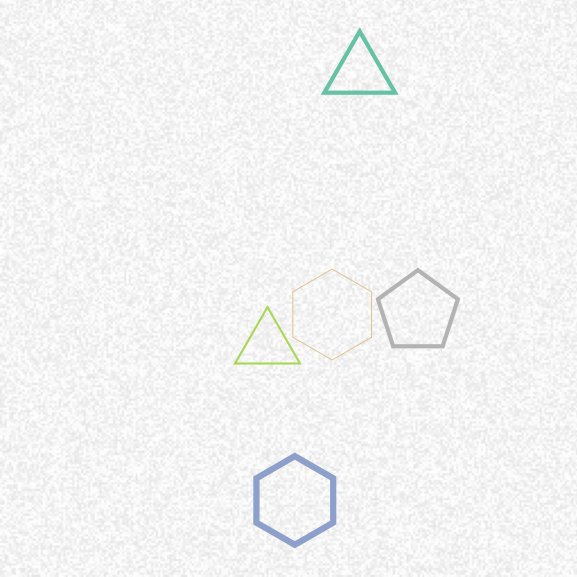[{"shape": "triangle", "thickness": 2, "radius": 0.35, "center": [0.623, 0.874]}, {"shape": "hexagon", "thickness": 3, "radius": 0.38, "center": [0.511, 0.133]}, {"shape": "triangle", "thickness": 1, "radius": 0.32, "center": [0.463, 0.402]}, {"shape": "hexagon", "thickness": 0.5, "radius": 0.39, "center": [0.575, 0.454]}, {"shape": "pentagon", "thickness": 2, "radius": 0.36, "center": [0.724, 0.458]}]